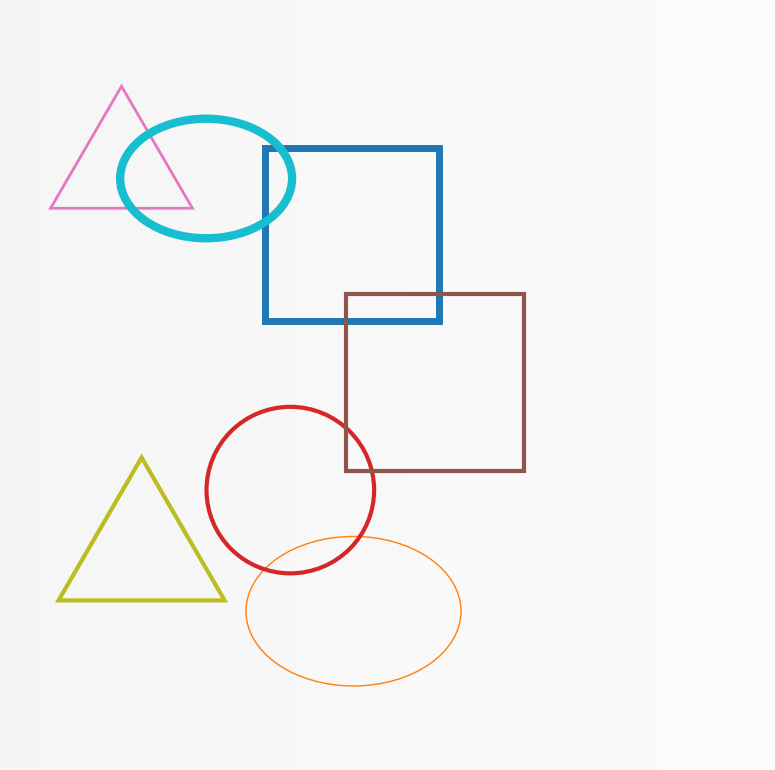[{"shape": "square", "thickness": 2.5, "radius": 0.56, "center": [0.455, 0.696]}, {"shape": "oval", "thickness": 0.5, "radius": 0.69, "center": [0.456, 0.206]}, {"shape": "circle", "thickness": 1.5, "radius": 0.54, "center": [0.375, 0.364]}, {"shape": "square", "thickness": 1.5, "radius": 0.57, "center": [0.561, 0.504]}, {"shape": "triangle", "thickness": 1, "radius": 0.53, "center": [0.157, 0.782]}, {"shape": "triangle", "thickness": 1.5, "radius": 0.62, "center": [0.183, 0.282]}, {"shape": "oval", "thickness": 3, "radius": 0.55, "center": [0.266, 0.768]}]